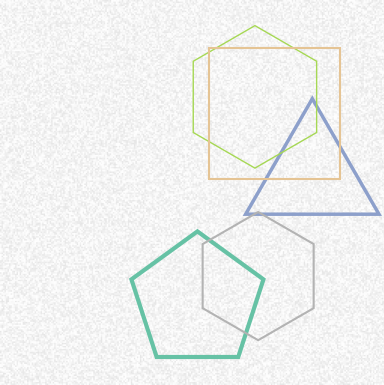[{"shape": "pentagon", "thickness": 3, "radius": 0.9, "center": [0.513, 0.219]}, {"shape": "triangle", "thickness": 2.5, "radius": 1.0, "center": [0.811, 0.544]}, {"shape": "hexagon", "thickness": 1, "radius": 0.93, "center": [0.662, 0.748]}, {"shape": "square", "thickness": 1.5, "radius": 0.85, "center": [0.713, 0.705]}, {"shape": "hexagon", "thickness": 1.5, "radius": 0.83, "center": [0.67, 0.283]}]